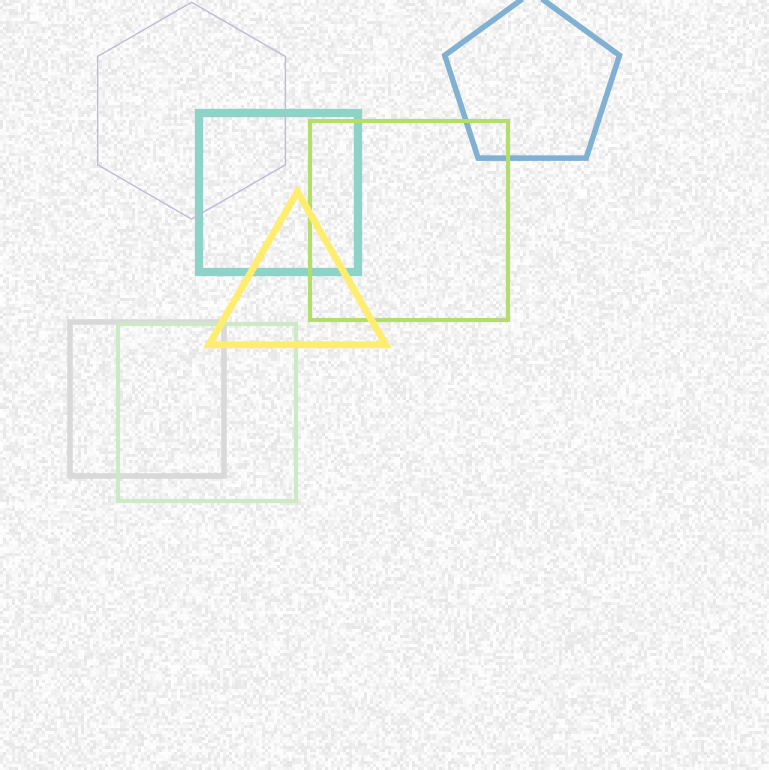[{"shape": "square", "thickness": 3, "radius": 0.52, "center": [0.361, 0.75]}, {"shape": "hexagon", "thickness": 0.5, "radius": 0.7, "center": [0.249, 0.856]}, {"shape": "pentagon", "thickness": 2, "radius": 0.6, "center": [0.691, 0.891]}, {"shape": "square", "thickness": 1.5, "radius": 0.65, "center": [0.531, 0.714]}, {"shape": "square", "thickness": 2, "radius": 0.5, "center": [0.191, 0.482]}, {"shape": "square", "thickness": 1.5, "radius": 0.58, "center": [0.269, 0.465]}, {"shape": "triangle", "thickness": 2.5, "radius": 0.66, "center": [0.386, 0.619]}]